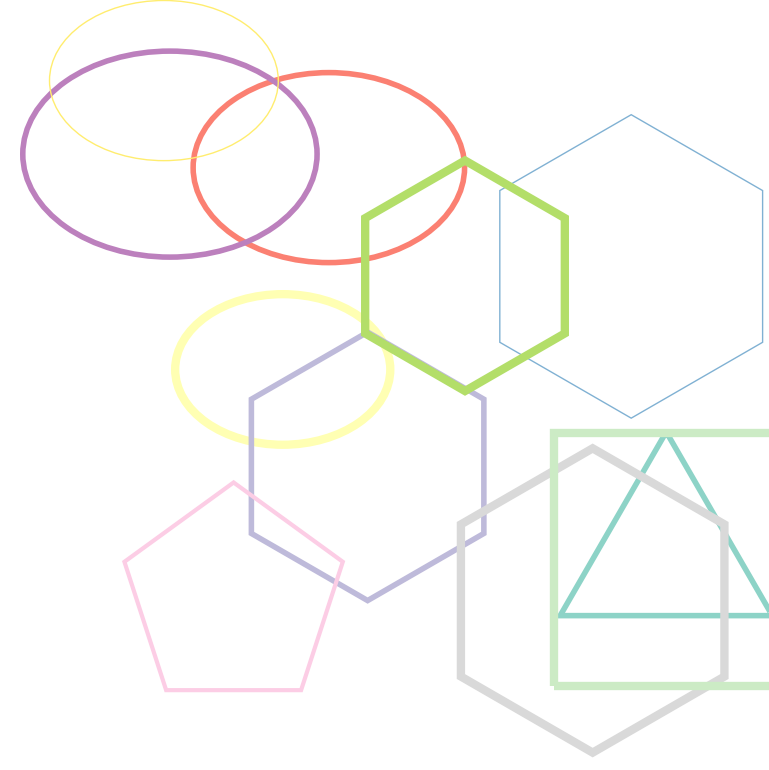[{"shape": "triangle", "thickness": 2, "radius": 0.8, "center": [0.865, 0.28]}, {"shape": "oval", "thickness": 3, "radius": 0.7, "center": [0.367, 0.52]}, {"shape": "hexagon", "thickness": 2, "radius": 0.87, "center": [0.477, 0.394]}, {"shape": "oval", "thickness": 2, "radius": 0.88, "center": [0.427, 0.782]}, {"shape": "hexagon", "thickness": 0.5, "radius": 0.99, "center": [0.82, 0.654]}, {"shape": "hexagon", "thickness": 3, "radius": 0.75, "center": [0.604, 0.642]}, {"shape": "pentagon", "thickness": 1.5, "radius": 0.75, "center": [0.303, 0.224]}, {"shape": "hexagon", "thickness": 3, "radius": 0.99, "center": [0.77, 0.22]}, {"shape": "oval", "thickness": 2, "radius": 0.96, "center": [0.221, 0.8]}, {"shape": "square", "thickness": 3, "radius": 0.82, "center": [0.884, 0.274]}, {"shape": "oval", "thickness": 0.5, "radius": 0.74, "center": [0.213, 0.895]}]